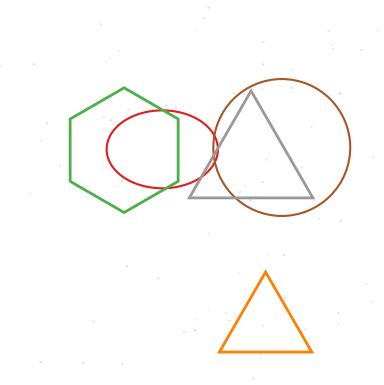[{"shape": "oval", "thickness": 1.5, "radius": 0.72, "center": [0.422, 0.612]}, {"shape": "hexagon", "thickness": 2, "radius": 0.81, "center": [0.322, 0.61]}, {"shape": "triangle", "thickness": 2, "radius": 0.69, "center": [0.69, 0.155]}, {"shape": "circle", "thickness": 1.5, "radius": 0.89, "center": [0.732, 0.617]}, {"shape": "triangle", "thickness": 2, "radius": 0.93, "center": [0.652, 0.579]}]